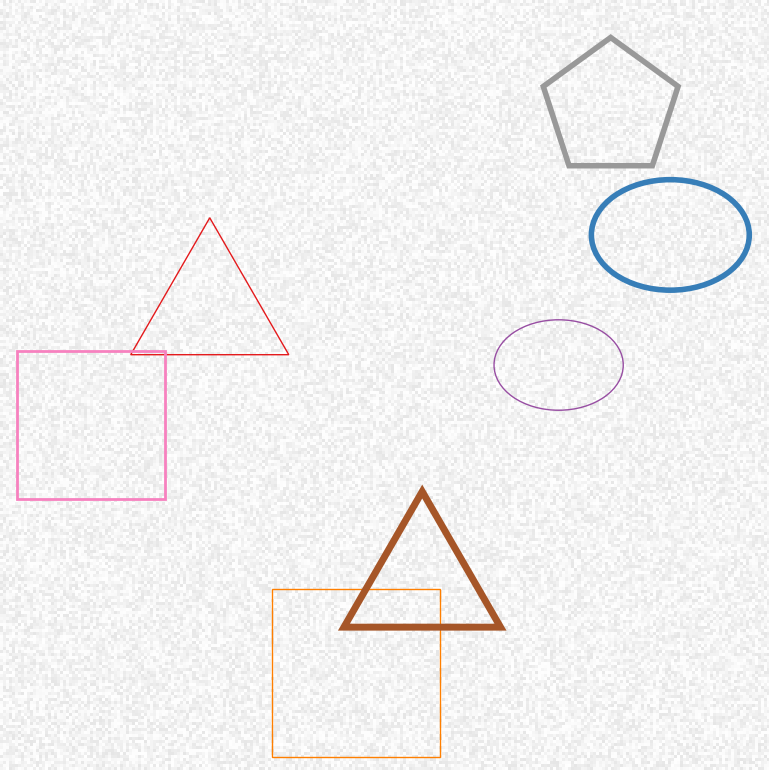[{"shape": "triangle", "thickness": 0.5, "radius": 0.59, "center": [0.272, 0.599]}, {"shape": "oval", "thickness": 2, "radius": 0.51, "center": [0.871, 0.695]}, {"shape": "oval", "thickness": 0.5, "radius": 0.42, "center": [0.726, 0.526]}, {"shape": "square", "thickness": 0.5, "radius": 0.54, "center": [0.462, 0.126]}, {"shape": "triangle", "thickness": 2.5, "radius": 0.59, "center": [0.548, 0.244]}, {"shape": "square", "thickness": 1, "radius": 0.48, "center": [0.118, 0.448]}, {"shape": "pentagon", "thickness": 2, "radius": 0.46, "center": [0.793, 0.859]}]